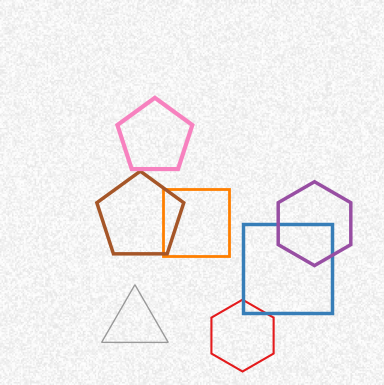[{"shape": "hexagon", "thickness": 1.5, "radius": 0.47, "center": [0.63, 0.128]}, {"shape": "square", "thickness": 2.5, "radius": 0.58, "center": [0.747, 0.303]}, {"shape": "hexagon", "thickness": 2.5, "radius": 0.54, "center": [0.817, 0.419]}, {"shape": "square", "thickness": 2, "radius": 0.43, "center": [0.509, 0.422]}, {"shape": "pentagon", "thickness": 2.5, "radius": 0.59, "center": [0.364, 0.437]}, {"shape": "pentagon", "thickness": 3, "radius": 0.51, "center": [0.402, 0.644]}, {"shape": "triangle", "thickness": 1, "radius": 0.5, "center": [0.35, 0.161]}]